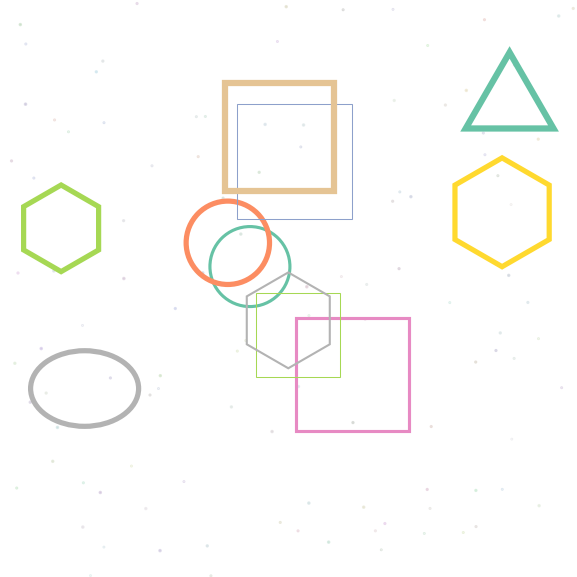[{"shape": "circle", "thickness": 1.5, "radius": 0.35, "center": [0.433, 0.538]}, {"shape": "triangle", "thickness": 3, "radius": 0.44, "center": [0.882, 0.821]}, {"shape": "circle", "thickness": 2.5, "radius": 0.36, "center": [0.395, 0.579]}, {"shape": "square", "thickness": 0.5, "radius": 0.5, "center": [0.51, 0.719]}, {"shape": "square", "thickness": 1.5, "radius": 0.49, "center": [0.611, 0.35]}, {"shape": "hexagon", "thickness": 2.5, "radius": 0.37, "center": [0.106, 0.604]}, {"shape": "square", "thickness": 0.5, "radius": 0.36, "center": [0.516, 0.419]}, {"shape": "hexagon", "thickness": 2.5, "radius": 0.47, "center": [0.869, 0.632]}, {"shape": "square", "thickness": 3, "radius": 0.47, "center": [0.484, 0.762]}, {"shape": "oval", "thickness": 2.5, "radius": 0.47, "center": [0.147, 0.326]}, {"shape": "hexagon", "thickness": 1, "radius": 0.41, "center": [0.499, 0.444]}]